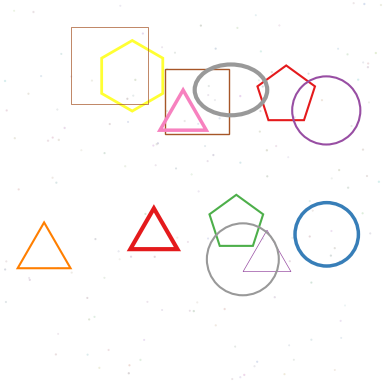[{"shape": "pentagon", "thickness": 1.5, "radius": 0.39, "center": [0.743, 0.751]}, {"shape": "triangle", "thickness": 3, "radius": 0.35, "center": [0.4, 0.388]}, {"shape": "circle", "thickness": 2.5, "radius": 0.41, "center": [0.849, 0.391]}, {"shape": "pentagon", "thickness": 1.5, "radius": 0.37, "center": [0.614, 0.421]}, {"shape": "circle", "thickness": 1.5, "radius": 0.44, "center": [0.847, 0.713]}, {"shape": "triangle", "thickness": 0.5, "radius": 0.36, "center": [0.694, 0.33]}, {"shape": "triangle", "thickness": 1.5, "radius": 0.4, "center": [0.115, 0.343]}, {"shape": "hexagon", "thickness": 2, "radius": 0.46, "center": [0.343, 0.803]}, {"shape": "square", "thickness": 0.5, "radius": 0.5, "center": [0.285, 0.83]}, {"shape": "square", "thickness": 1, "radius": 0.42, "center": [0.512, 0.736]}, {"shape": "triangle", "thickness": 2.5, "radius": 0.35, "center": [0.476, 0.697]}, {"shape": "circle", "thickness": 1.5, "radius": 0.47, "center": [0.631, 0.326]}, {"shape": "oval", "thickness": 3, "radius": 0.47, "center": [0.6, 0.767]}]